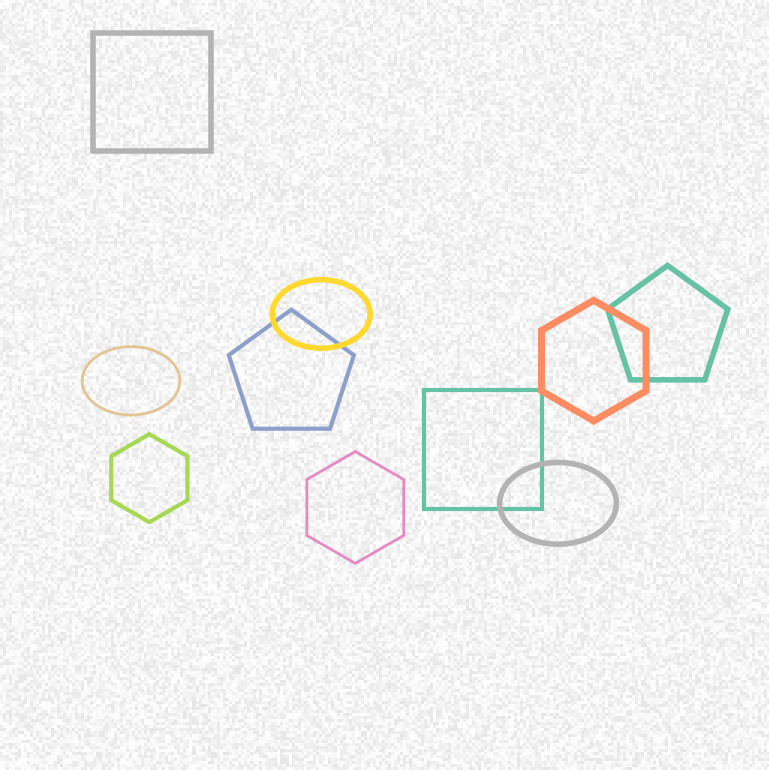[{"shape": "pentagon", "thickness": 2, "radius": 0.41, "center": [0.867, 0.573]}, {"shape": "square", "thickness": 1.5, "radius": 0.38, "center": [0.627, 0.416]}, {"shape": "hexagon", "thickness": 2.5, "radius": 0.39, "center": [0.771, 0.532]}, {"shape": "pentagon", "thickness": 1.5, "radius": 0.43, "center": [0.378, 0.512]}, {"shape": "hexagon", "thickness": 1, "radius": 0.36, "center": [0.461, 0.341]}, {"shape": "hexagon", "thickness": 1.5, "radius": 0.29, "center": [0.194, 0.379]}, {"shape": "oval", "thickness": 2, "radius": 0.32, "center": [0.417, 0.592]}, {"shape": "oval", "thickness": 1, "radius": 0.32, "center": [0.17, 0.505]}, {"shape": "oval", "thickness": 2, "radius": 0.38, "center": [0.725, 0.346]}, {"shape": "square", "thickness": 2, "radius": 0.38, "center": [0.197, 0.881]}]